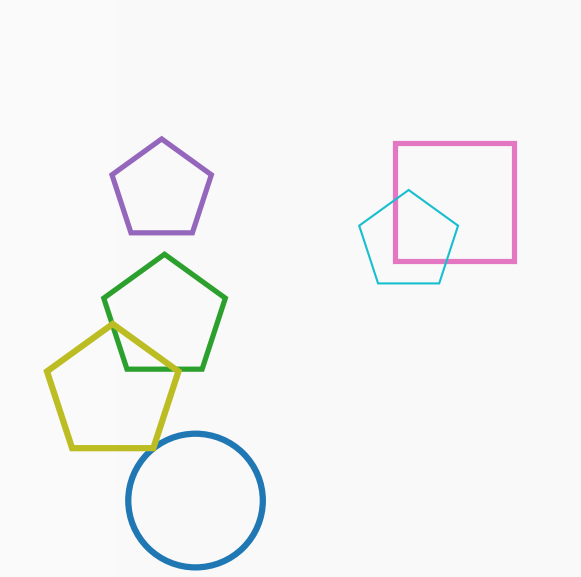[{"shape": "circle", "thickness": 3, "radius": 0.58, "center": [0.336, 0.132]}, {"shape": "pentagon", "thickness": 2.5, "radius": 0.55, "center": [0.283, 0.449]}, {"shape": "pentagon", "thickness": 2.5, "radius": 0.45, "center": [0.278, 0.669]}, {"shape": "square", "thickness": 2.5, "radius": 0.51, "center": [0.782, 0.649]}, {"shape": "pentagon", "thickness": 3, "radius": 0.59, "center": [0.194, 0.319]}, {"shape": "pentagon", "thickness": 1, "radius": 0.45, "center": [0.703, 0.581]}]